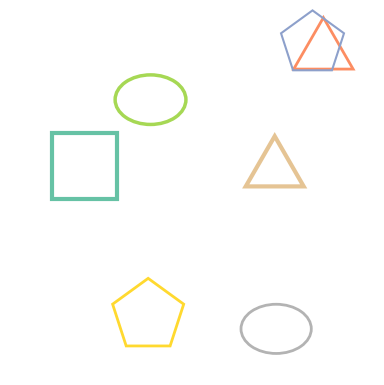[{"shape": "square", "thickness": 3, "radius": 0.42, "center": [0.22, 0.569]}, {"shape": "triangle", "thickness": 2, "radius": 0.45, "center": [0.84, 0.865]}, {"shape": "pentagon", "thickness": 1.5, "radius": 0.43, "center": [0.812, 0.887]}, {"shape": "oval", "thickness": 2.5, "radius": 0.46, "center": [0.391, 0.741]}, {"shape": "pentagon", "thickness": 2, "radius": 0.49, "center": [0.385, 0.18]}, {"shape": "triangle", "thickness": 3, "radius": 0.43, "center": [0.714, 0.559]}, {"shape": "oval", "thickness": 2, "radius": 0.46, "center": [0.717, 0.146]}]